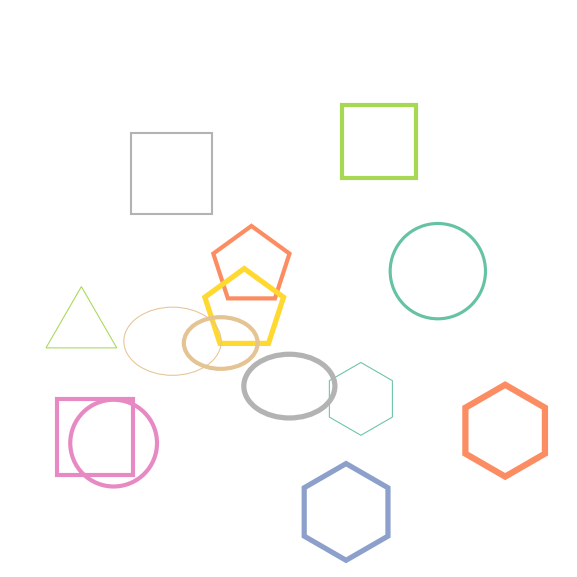[{"shape": "circle", "thickness": 1.5, "radius": 0.41, "center": [0.758, 0.53]}, {"shape": "hexagon", "thickness": 0.5, "radius": 0.32, "center": [0.625, 0.308]}, {"shape": "pentagon", "thickness": 2, "radius": 0.35, "center": [0.435, 0.539]}, {"shape": "hexagon", "thickness": 3, "radius": 0.4, "center": [0.875, 0.253]}, {"shape": "hexagon", "thickness": 2.5, "radius": 0.42, "center": [0.599, 0.113]}, {"shape": "circle", "thickness": 2, "radius": 0.38, "center": [0.197, 0.232]}, {"shape": "square", "thickness": 2, "radius": 0.33, "center": [0.164, 0.242]}, {"shape": "triangle", "thickness": 0.5, "radius": 0.35, "center": [0.141, 0.432]}, {"shape": "square", "thickness": 2, "radius": 0.32, "center": [0.656, 0.754]}, {"shape": "pentagon", "thickness": 2.5, "radius": 0.36, "center": [0.423, 0.462]}, {"shape": "oval", "thickness": 2, "radius": 0.32, "center": [0.382, 0.405]}, {"shape": "oval", "thickness": 0.5, "radius": 0.42, "center": [0.299, 0.408]}, {"shape": "square", "thickness": 1, "radius": 0.35, "center": [0.297, 0.699]}, {"shape": "oval", "thickness": 2.5, "radius": 0.39, "center": [0.501, 0.331]}]